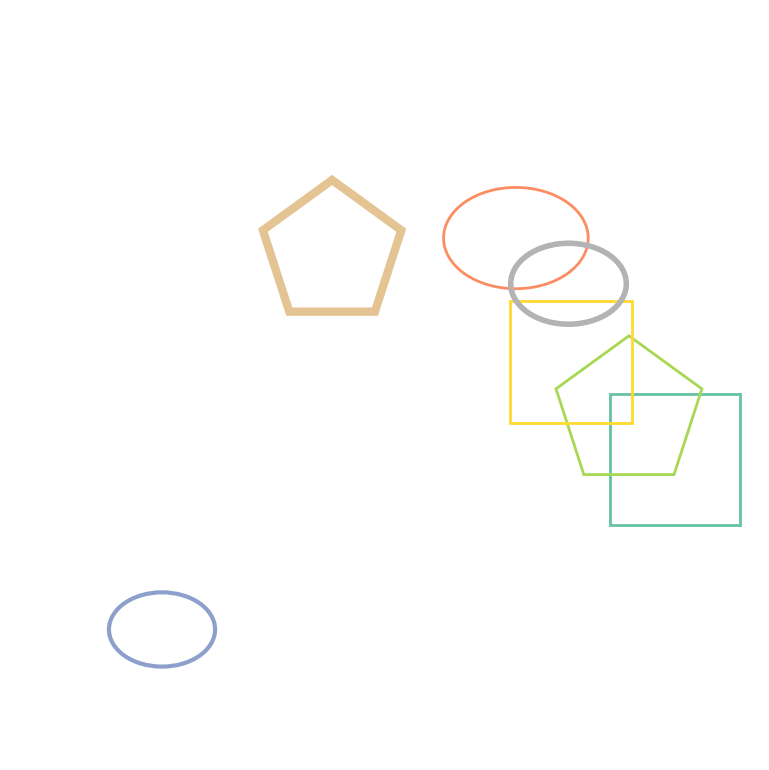[{"shape": "square", "thickness": 1, "radius": 0.42, "center": [0.877, 0.403]}, {"shape": "oval", "thickness": 1, "radius": 0.47, "center": [0.67, 0.691]}, {"shape": "oval", "thickness": 1.5, "radius": 0.34, "center": [0.21, 0.183]}, {"shape": "pentagon", "thickness": 1, "radius": 0.5, "center": [0.817, 0.464]}, {"shape": "square", "thickness": 1, "radius": 0.4, "center": [0.742, 0.53]}, {"shape": "pentagon", "thickness": 3, "radius": 0.47, "center": [0.431, 0.672]}, {"shape": "oval", "thickness": 2, "radius": 0.38, "center": [0.738, 0.632]}]